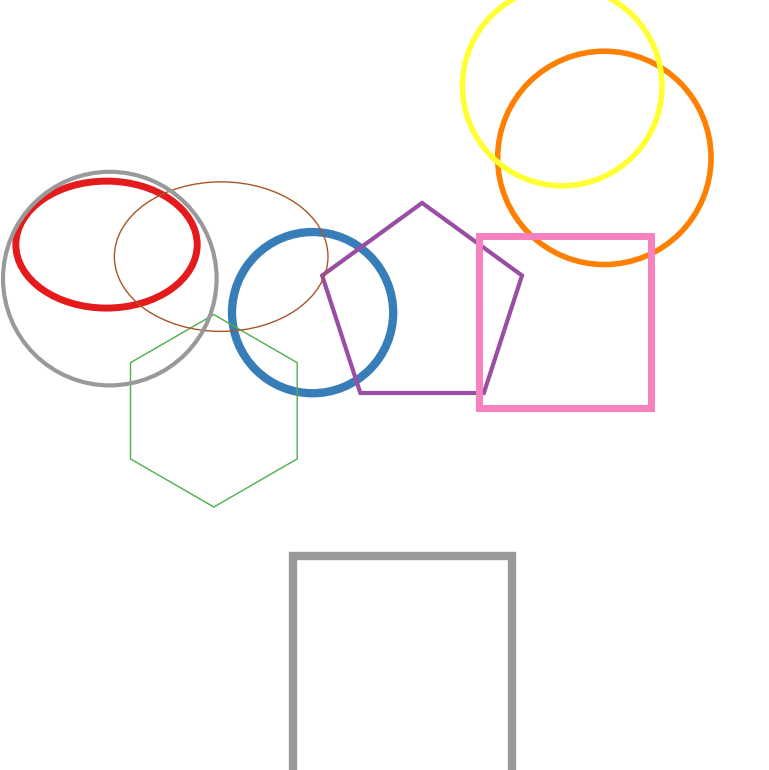[{"shape": "oval", "thickness": 2.5, "radius": 0.59, "center": [0.138, 0.682]}, {"shape": "circle", "thickness": 3, "radius": 0.52, "center": [0.406, 0.594]}, {"shape": "hexagon", "thickness": 0.5, "radius": 0.62, "center": [0.278, 0.466]}, {"shape": "pentagon", "thickness": 1.5, "radius": 0.68, "center": [0.548, 0.6]}, {"shape": "circle", "thickness": 2, "radius": 0.69, "center": [0.785, 0.795]}, {"shape": "circle", "thickness": 2, "radius": 0.65, "center": [0.73, 0.888]}, {"shape": "oval", "thickness": 0.5, "radius": 0.69, "center": [0.287, 0.667]}, {"shape": "square", "thickness": 2.5, "radius": 0.56, "center": [0.733, 0.582]}, {"shape": "square", "thickness": 3, "radius": 0.71, "center": [0.522, 0.136]}, {"shape": "circle", "thickness": 1.5, "radius": 0.69, "center": [0.143, 0.638]}]